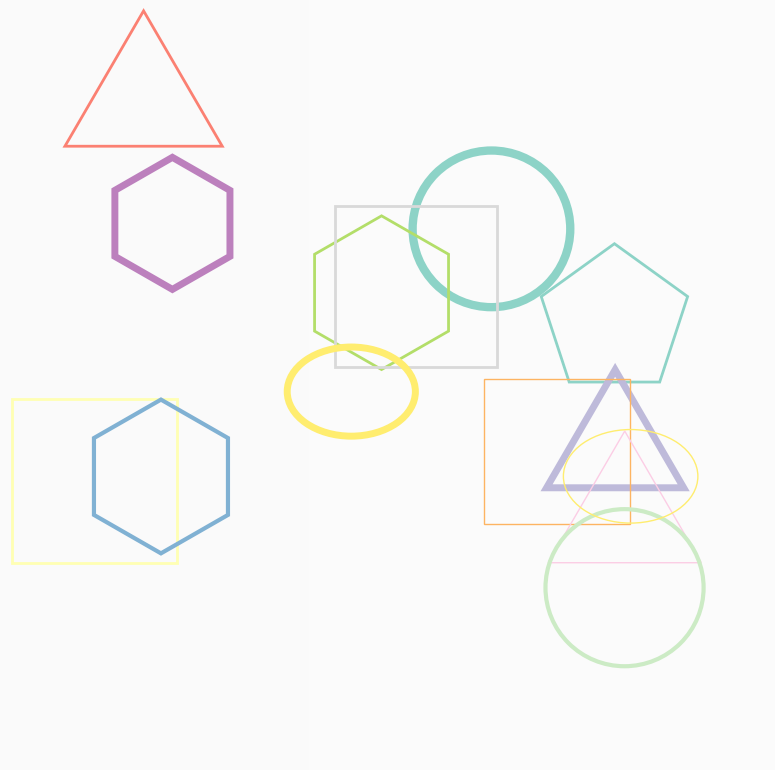[{"shape": "pentagon", "thickness": 1, "radius": 0.5, "center": [0.793, 0.584]}, {"shape": "circle", "thickness": 3, "radius": 0.51, "center": [0.634, 0.703]}, {"shape": "square", "thickness": 1, "radius": 0.53, "center": [0.122, 0.376]}, {"shape": "triangle", "thickness": 2.5, "radius": 0.51, "center": [0.794, 0.418]}, {"shape": "triangle", "thickness": 1, "radius": 0.59, "center": [0.185, 0.869]}, {"shape": "hexagon", "thickness": 1.5, "radius": 0.5, "center": [0.208, 0.381]}, {"shape": "square", "thickness": 0.5, "radius": 0.47, "center": [0.719, 0.414]}, {"shape": "hexagon", "thickness": 1, "radius": 0.5, "center": [0.492, 0.62]}, {"shape": "triangle", "thickness": 0.5, "radius": 0.57, "center": [0.806, 0.326]}, {"shape": "square", "thickness": 1, "radius": 0.52, "center": [0.536, 0.628]}, {"shape": "hexagon", "thickness": 2.5, "radius": 0.43, "center": [0.222, 0.71]}, {"shape": "circle", "thickness": 1.5, "radius": 0.51, "center": [0.806, 0.237]}, {"shape": "oval", "thickness": 2.5, "radius": 0.41, "center": [0.453, 0.491]}, {"shape": "oval", "thickness": 0.5, "radius": 0.43, "center": [0.814, 0.381]}]